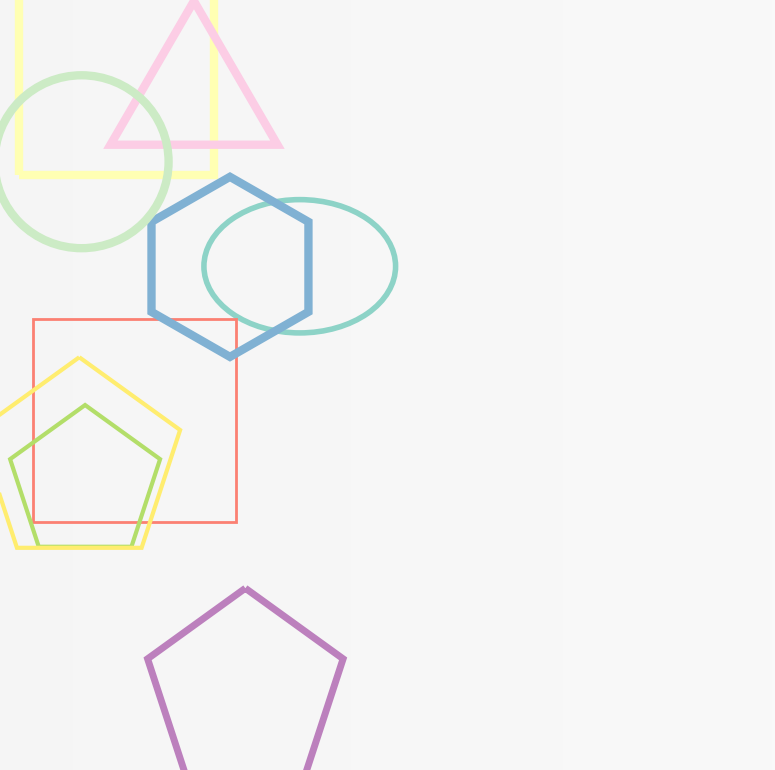[{"shape": "oval", "thickness": 2, "radius": 0.62, "center": [0.387, 0.654]}, {"shape": "square", "thickness": 3, "radius": 0.63, "center": [0.15, 0.898]}, {"shape": "square", "thickness": 1, "radius": 0.66, "center": [0.173, 0.454]}, {"shape": "hexagon", "thickness": 3, "radius": 0.58, "center": [0.297, 0.653]}, {"shape": "pentagon", "thickness": 1.5, "radius": 0.51, "center": [0.11, 0.372]}, {"shape": "triangle", "thickness": 3, "radius": 0.62, "center": [0.25, 0.874]}, {"shape": "pentagon", "thickness": 2.5, "radius": 0.66, "center": [0.317, 0.103]}, {"shape": "circle", "thickness": 3, "radius": 0.56, "center": [0.105, 0.79]}, {"shape": "pentagon", "thickness": 1.5, "radius": 0.68, "center": [0.102, 0.399]}]